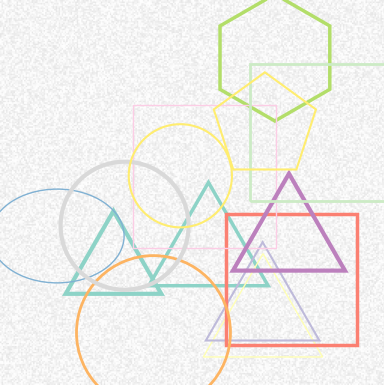[{"shape": "triangle", "thickness": 2.5, "radius": 0.89, "center": [0.541, 0.347]}, {"shape": "triangle", "thickness": 3, "radius": 0.72, "center": [0.295, 0.309]}, {"shape": "triangle", "thickness": 1, "radius": 0.89, "center": [0.683, 0.162]}, {"shape": "triangle", "thickness": 1.5, "radius": 0.85, "center": [0.682, 0.201]}, {"shape": "square", "thickness": 2.5, "radius": 0.85, "center": [0.757, 0.274]}, {"shape": "oval", "thickness": 1, "radius": 0.87, "center": [0.148, 0.387]}, {"shape": "circle", "thickness": 2, "radius": 1.0, "center": [0.399, 0.136]}, {"shape": "hexagon", "thickness": 2.5, "radius": 0.82, "center": [0.714, 0.85]}, {"shape": "square", "thickness": 1, "radius": 0.93, "center": [0.532, 0.542]}, {"shape": "circle", "thickness": 3, "radius": 0.83, "center": [0.324, 0.414]}, {"shape": "triangle", "thickness": 3, "radius": 0.84, "center": [0.751, 0.381]}, {"shape": "square", "thickness": 2, "radius": 0.89, "center": [0.828, 0.655]}, {"shape": "circle", "thickness": 1.5, "radius": 0.67, "center": [0.468, 0.543]}, {"shape": "pentagon", "thickness": 1.5, "radius": 0.7, "center": [0.688, 0.673]}]